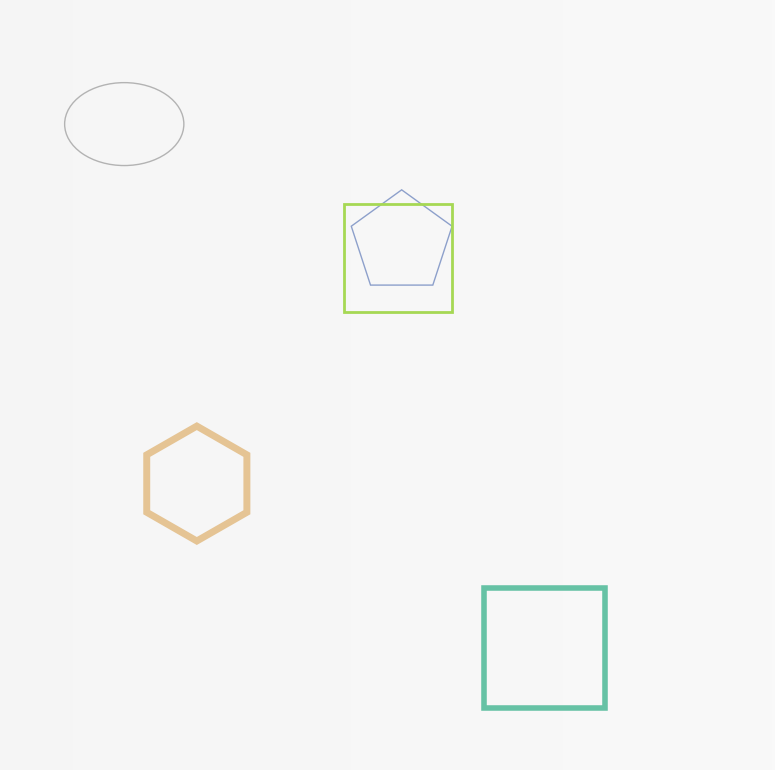[{"shape": "square", "thickness": 2, "radius": 0.39, "center": [0.703, 0.159]}, {"shape": "pentagon", "thickness": 0.5, "radius": 0.34, "center": [0.518, 0.685]}, {"shape": "square", "thickness": 1, "radius": 0.35, "center": [0.514, 0.665]}, {"shape": "hexagon", "thickness": 2.5, "radius": 0.37, "center": [0.254, 0.372]}, {"shape": "oval", "thickness": 0.5, "radius": 0.38, "center": [0.16, 0.839]}]